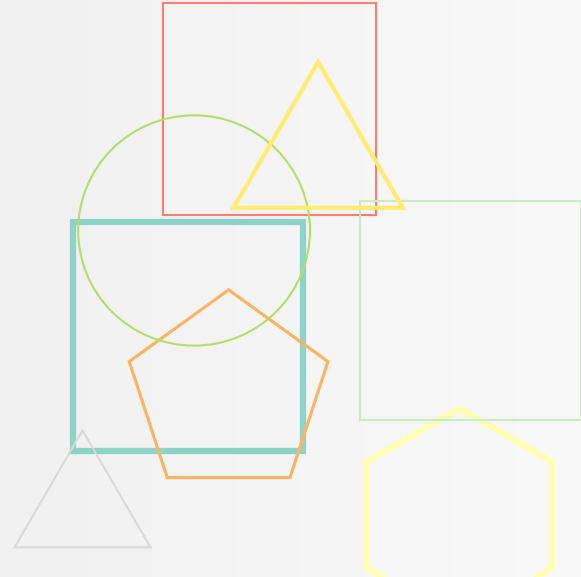[{"shape": "square", "thickness": 3, "radius": 0.99, "center": [0.323, 0.417]}, {"shape": "hexagon", "thickness": 3, "radius": 0.92, "center": [0.79, 0.108]}, {"shape": "square", "thickness": 1, "radius": 0.92, "center": [0.464, 0.81]}, {"shape": "pentagon", "thickness": 1.5, "radius": 0.9, "center": [0.393, 0.318]}, {"shape": "circle", "thickness": 1, "radius": 1.0, "center": [0.334, 0.6]}, {"shape": "triangle", "thickness": 1, "radius": 0.68, "center": [0.142, 0.119]}, {"shape": "square", "thickness": 1, "radius": 0.95, "center": [0.809, 0.461]}, {"shape": "triangle", "thickness": 2, "radius": 0.84, "center": [0.547, 0.723]}]